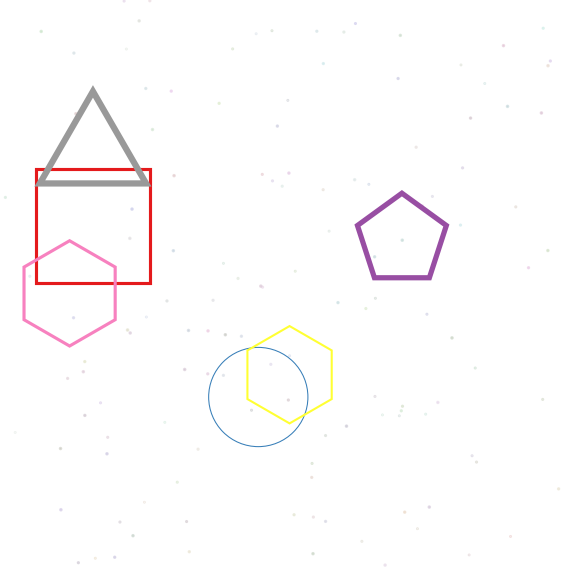[{"shape": "square", "thickness": 1.5, "radius": 0.49, "center": [0.161, 0.608]}, {"shape": "circle", "thickness": 0.5, "radius": 0.43, "center": [0.447, 0.312]}, {"shape": "pentagon", "thickness": 2.5, "radius": 0.4, "center": [0.696, 0.584]}, {"shape": "hexagon", "thickness": 1, "radius": 0.42, "center": [0.501, 0.35]}, {"shape": "hexagon", "thickness": 1.5, "radius": 0.46, "center": [0.121, 0.491]}, {"shape": "triangle", "thickness": 3, "radius": 0.53, "center": [0.161, 0.735]}]